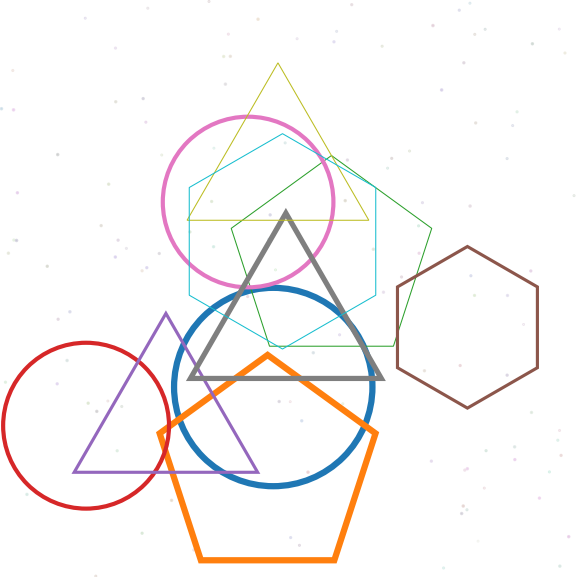[{"shape": "circle", "thickness": 3, "radius": 0.86, "center": [0.473, 0.329]}, {"shape": "pentagon", "thickness": 3, "radius": 0.98, "center": [0.463, 0.188]}, {"shape": "pentagon", "thickness": 0.5, "radius": 0.91, "center": [0.574, 0.547]}, {"shape": "circle", "thickness": 2, "radius": 0.72, "center": [0.149, 0.262]}, {"shape": "triangle", "thickness": 1.5, "radius": 0.92, "center": [0.287, 0.273]}, {"shape": "hexagon", "thickness": 1.5, "radius": 0.7, "center": [0.809, 0.432]}, {"shape": "circle", "thickness": 2, "radius": 0.74, "center": [0.43, 0.649]}, {"shape": "triangle", "thickness": 2.5, "radius": 0.95, "center": [0.495, 0.439]}, {"shape": "triangle", "thickness": 0.5, "radius": 0.91, "center": [0.481, 0.709]}, {"shape": "hexagon", "thickness": 0.5, "radius": 0.93, "center": [0.489, 0.581]}]